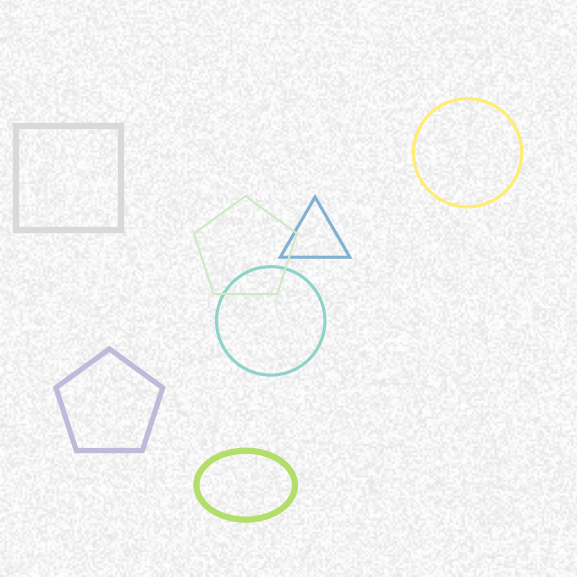[{"shape": "circle", "thickness": 1.5, "radius": 0.47, "center": [0.469, 0.443]}, {"shape": "pentagon", "thickness": 2.5, "radius": 0.49, "center": [0.189, 0.298]}, {"shape": "triangle", "thickness": 1.5, "radius": 0.35, "center": [0.546, 0.589]}, {"shape": "oval", "thickness": 3, "radius": 0.43, "center": [0.425, 0.159]}, {"shape": "square", "thickness": 3, "radius": 0.45, "center": [0.118, 0.691]}, {"shape": "pentagon", "thickness": 1, "radius": 0.47, "center": [0.425, 0.566]}, {"shape": "circle", "thickness": 1.5, "radius": 0.47, "center": [0.81, 0.735]}]